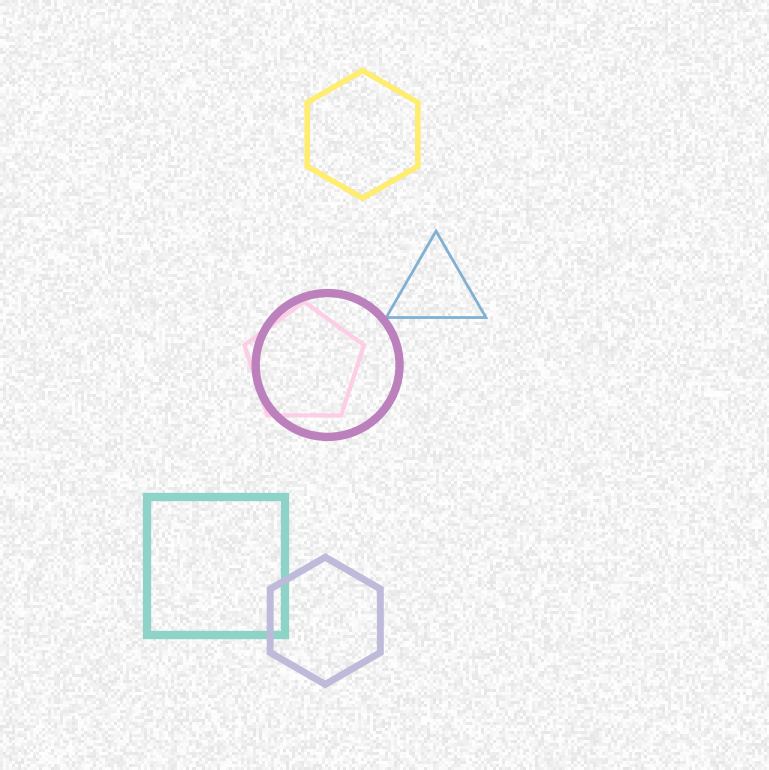[{"shape": "square", "thickness": 3, "radius": 0.45, "center": [0.281, 0.265]}, {"shape": "hexagon", "thickness": 2.5, "radius": 0.41, "center": [0.422, 0.194]}, {"shape": "triangle", "thickness": 1, "radius": 0.37, "center": [0.566, 0.625]}, {"shape": "pentagon", "thickness": 1.5, "radius": 0.41, "center": [0.395, 0.527]}, {"shape": "circle", "thickness": 3, "radius": 0.47, "center": [0.425, 0.526]}, {"shape": "hexagon", "thickness": 2, "radius": 0.41, "center": [0.471, 0.825]}]